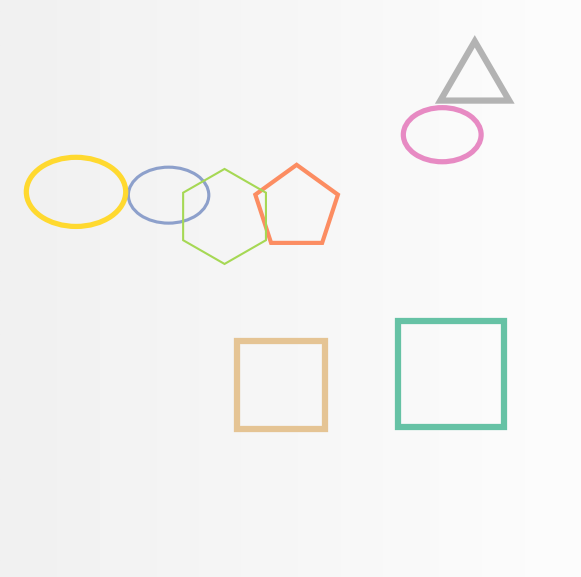[{"shape": "square", "thickness": 3, "radius": 0.46, "center": [0.776, 0.352]}, {"shape": "pentagon", "thickness": 2, "radius": 0.37, "center": [0.51, 0.639]}, {"shape": "oval", "thickness": 1.5, "radius": 0.35, "center": [0.29, 0.661]}, {"shape": "oval", "thickness": 2.5, "radius": 0.33, "center": [0.761, 0.766]}, {"shape": "hexagon", "thickness": 1, "radius": 0.41, "center": [0.386, 0.624]}, {"shape": "oval", "thickness": 2.5, "radius": 0.43, "center": [0.131, 0.667]}, {"shape": "square", "thickness": 3, "radius": 0.38, "center": [0.484, 0.332]}, {"shape": "triangle", "thickness": 3, "radius": 0.34, "center": [0.817, 0.859]}]